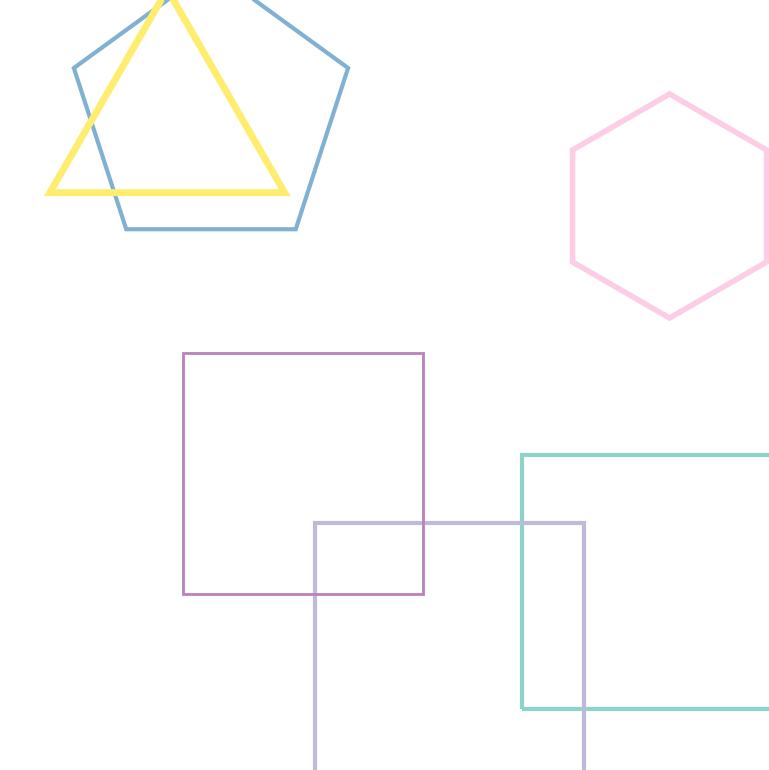[{"shape": "square", "thickness": 1.5, "radius": 0.83, "center": [0.842, 0.244]}, {"shape": "square", "thickness": 1.5, "radius": 0.87, "center": [0.583, 0.146]}, {"shape": "pentagon", "thickness": 1.5, "radius": 0.94, "center": [0.274, 0.854]}, {"shape": "hexagon", "thickness": 2, "radius": 0.73, "center": [0.87, 0.732]}, {"shape": "square", "thickness": 1, "radius": 0.78, "center": [0.394, 0.385]}, {"shape": "triangle", "thickness": 2.5, "radius": 0.88, "center": [0.217, 0.838]}]